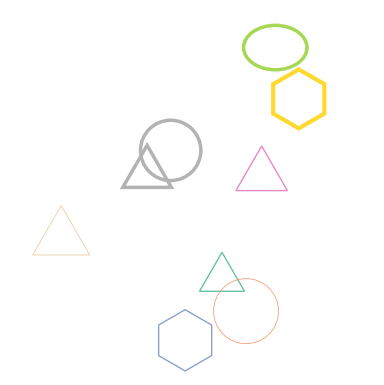[{"shape": "triangle", "thickness": 1, "radius": 0.34, "center": [0.577, 0.277]}, {"shape": "circle", "thickness": 0.5, "radius": 0.42, "center": [0.639, 0.192]}, {"shape": "hexagon", "thickness": 1, "radius": 0.4, "center": [0.481, 0.116]}, {"shape": "triangle", "thickness": 1, "radius": 0.39, "center": [0.68, 0.544]}, {"shape": "oval", "thickness": 2.5, "radius": 0.41, "center": [0.715, 0.876]}, {"shape": "hexagon", "thickness": 3, "radius": 0.38, "center": [0.776, 0.743]}, {"shape": "triangle", "thickness": 0.5, "radius": 0.43, "center": [0.159, 0.38]}, {"shape": "triangle", "thickness": 2.5, "radius": 0.36, "center": [0.382, 0.55]}, {"shape": "circle", "thickness": 2.5, "radius": 0.39, "center": [0.443, 0.609]}]